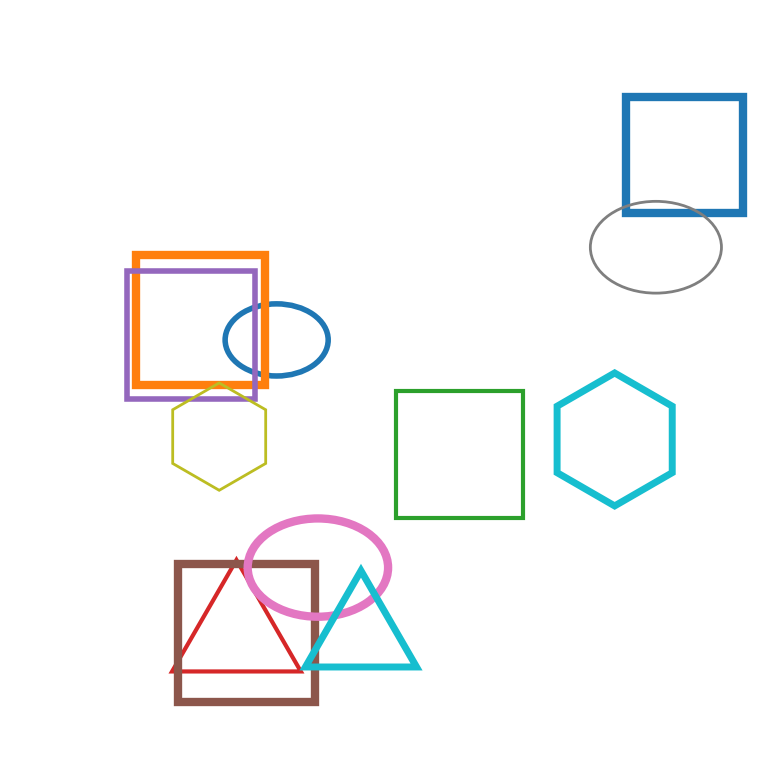[{"shape": "square", "thickness": 3, "radius": 0.38, "center": [0.889, 0.799]}, {"shape": "oval", "thickness": 2, "radius": 0.33, "center": [0.359, 0.559]}, {"shape": "square", "thickness": 3, "radius": 0.42, "center": [0.261, 0.584]}, {"shape": "square", "thickness": 1.5, "radius": 0.41, "center": [0.597, 0.409]}, {"shape": "triangle", "thickness": 1.5, "radius": 0.48, "center": [0.307, 0.176]}, {"shape": "square", "thickness": 2, "radius": 0.41, "center": [0.249, 0.565]}, {"shape": "square", "thickness": 3, "radius": 0.45, "center": [0.32, 0.178]}, {"shape": "oval", "thickness": 3, "radius": 0.46, "center": [0.413, 0.263]}, {"shape": "oval", "thickness": 1, "radius": 0.43, "center": [0.852, 0.679]}, {"shape": "hexagon", "thickness": 1, "radius": 0.35, "center": [0.285, 0.433]}, {"shape": "hexagon", "thickness": 2.5, "radius": 0.43, "center": [0.798, 0.429]}, {"shape": "triangle", "thickness": 2.5, "radius": 0.42, "center": [0.469, 0.175]}]